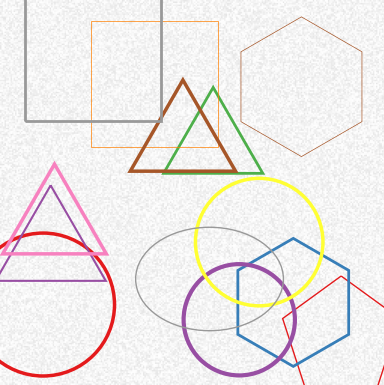[{"shape": "pentagon", "thickness": 1, "radius": 0.8, "center": [0.886, 0.123]}, {"shape": "circle", "thickness": 2.5, "radius": 0.93, "center": [0.112, 0.209]}, {"shape": "hexagon", "thickness": 2, "radius": 0.83, "center": [0.762, 0.215]}, {"shape": "triangle", "thickness": 2, "radius": 0.74, "center": [0.554, 0.624]}, {"shape": "triangle", "thickness": 1.5, "radius": 0.83, "center": [0.132, 0.353]}, {"shape": "circle", "thickness": 3, "radius": 0.72, "center": [0.621, 0.169]}, {"shape": "square", "thickness": 0.5, "radius": 0.82, "center": [0.401, 0.782]}, {"shape": "circle", "thickness": 2.5, "radius": 0.83, "center": [0.673, 0.371]}, {"shape": "hexagon", "thickness": 0.5, "radius": 0.91, "center": [0.783, 0.775]}, {"shape": "triangle", "thickness": 2.5, "radius": 0.79, "center": [0.475, 0.634]}, {"shape": "triangle", "thickness": 2.5, "radius": 0.78, "center": [0.142, 0.418]}, {"shape": "oval", "thickness": 1, "radius": 0.96, "center": [0.544, 0.275]}, {"shape": "square", "thickness": 2, "radius": 0.88, "center": [0.241, 0.862]}]